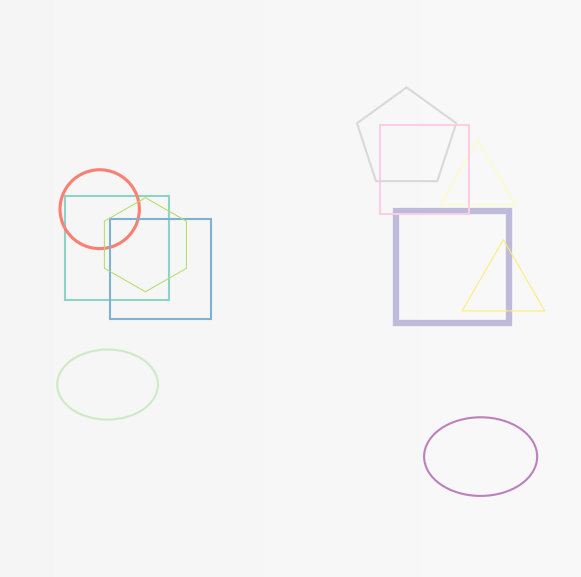[{"shape": "square", "thickness": 1, "radius": 0.45, "center": [0.201, 0.57]}, {"shape": "triangle", "thickness": 0.5, "radius": 0.37, "center": [0.822, 0.682]}, {"shape": "square", "thickness": 3, "radius": 0.48, "center": [0.778, 0.537]}, {"shape": "circle", "thickness": 1.5, "radius": 0.34, "center": [0.172, 0.637]}, {"shape": "square", "thickness": 1, "radius": 0.43, "center": [0.276, 0.534]}, {"shape": "hexagon", "thickness": 0.5, "radius": 0.41, "center": [0.25, 0.575]}, {"shape": "square", "thickness": 1, "radius": 0.38, "center": [0.73, 0.706]}, {"shape": "pentagon", "thickness": 1, "radius": 0.45, "center": [0.7, 0.758]}, {"shape": "oval", "thickness": 1, "radius": 0.49, "center": [0.827, 0.208]}, {"shape": "oval", "thickness": 1, "radius": 0.43, "center": [0.185, 0.333]}, {"shape": "triangle", "thickness": 0.5, "radius": 0.41, "center": [0.866, 0.502]}]